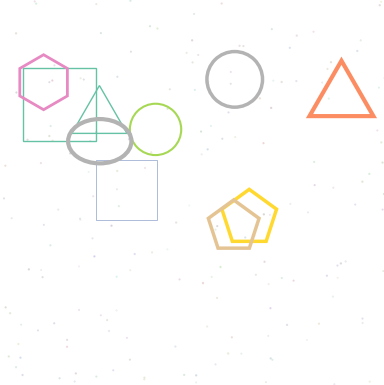[{"shape": "square", "thickness": 1, "radius": 0.48, "center": [0.155, 0.729]}, {"shape": "triangle", "thickness": 1, "radius": 0.41, "center": [0.258, 0.695]}, {"shape": "triangle", "thickness": 3, "radius": 0.48, "center": [0.887, 0.746]}, {"shape": "square", "thickness": 0.5, "radius": 0.39, "center": [0.328, 0.506]}, {"shape": "hexagon", "thickness": 2, "radius": 0.36, "center": [0.113, 0.786]}, {"shape": "circle", "thickness": 1.5, "radius": 0.33, "center": [0.404, 0.664]}, {"shape": "pentagon", "thickness": 2.5, "radius": 0.37, "center": [0.647, 0.434]}, {"shape": "pentagon", "thickness": 2.5, "radius": 0.35, "center": [0.607, 0.411]}, {"shape": "circle", "thickness": 2.5, "radius": 0.36, "center": [0.61, 0.794]}, {"shape": "oval", "thickness": 3, "radius": 0.41, "center": [0.259, 0.633]}]